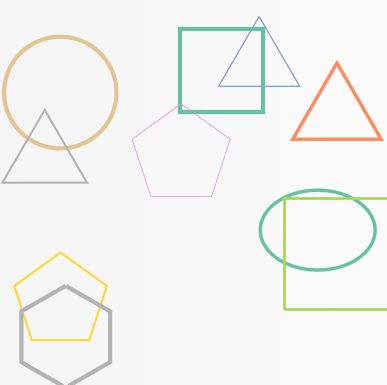[{"shape": "oval", "thickness": 2.5, "radius": 0.74, "center": [0.82, 0.402]}, {"shape": "square", "thickness": 3, "radius": 0.54, "center": [0.572, 0.818]}, {"shape": "triangle", "thickness": 2.5, "radius": 0.66, "center": [0.87, 0.704]}, {"shape": "triangle", "thickness": 1, "radius": 0.6, "center": [0.669, 0.836]}, {"shape": "pentagon", "thickness": 0.5, "radius": 0.67, "center": [0.468, 0.597]}, {"shape": "square", "thickness": 2, "radius": 0.72, "center": [0.876, 0.341]}, {"shape": "pentagon", "thickness": 1.5, "radius": 0.63, "center": [0.156, 0.218]}, {"shape": "circle", "thickness": 3, "radius": 0.73, "center": [0.156, 0.76]}, {"shape": "triangle", "thickness": 1.5, "radius": 0.63, "center": [0.115, 0.589]}, {"shape": "hexagon", "thickness": 3, "radius": 0.66, "center": [0.17, 0.125]}]